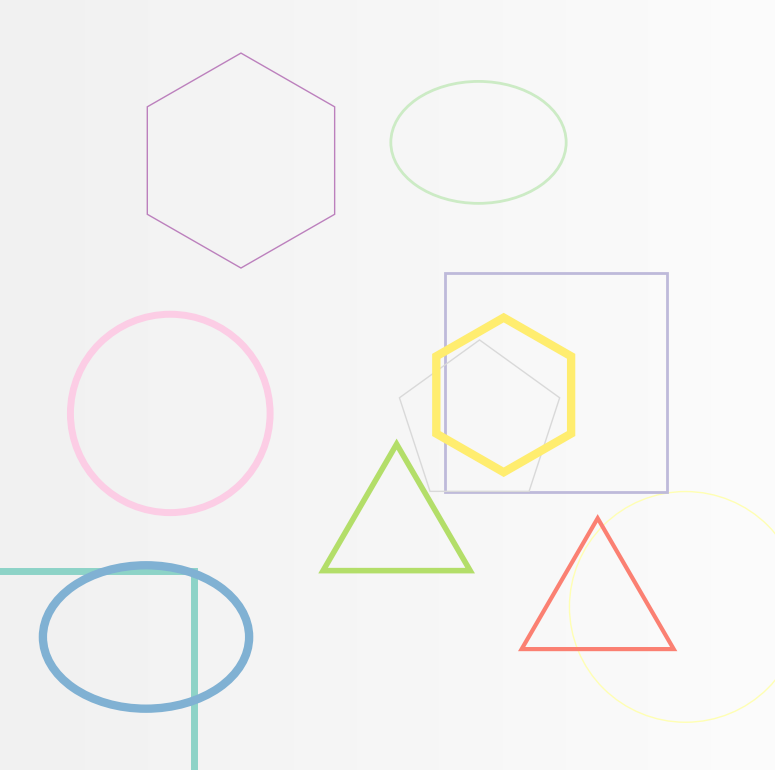[{"shape": "square", "thickness": 2.5, "radius": 0.7, "center": [0.11, 0.119]}, {"shape": "circle", "thickness": 0.5, "radius": 0.75, "center": [0.885, 0.212]}, {"shape": "square", "thickness": 1, "radius": 0.71, "center": [0.717, 0.503]}, {"shape": "triangle", "thickness": 1.5, "radius": 0.57, "center": [0.771, 0.214]}, {"shape": "oval", "thickness": 3, "radius": 0.67, "center": [0.188, 0.173]}, {"shape": "triangle", "thickness": 2, "radius": 0.55, "center": [0.512, 0.314]}, {"shape": "circle", "thickness": 2.5, "radius": 0.64, "center": [0.22, 0.463]}, {"shape": "pentagon", "thickness": 0.5, "radius": 0.54, "center": [0.619, 0.45]}, {"shape": "hexagon", "thickness": 0.5, "radius": 0.7, "center": [0.311, 0.791]}, {"shape": "oval", "thickness": 1, "radius": 0.57, "center": [0.617, 0.815]}, {"shape": "hexagon", "thickness": 3, "radius": 0.5, "center": [0.65, 0.487]}]